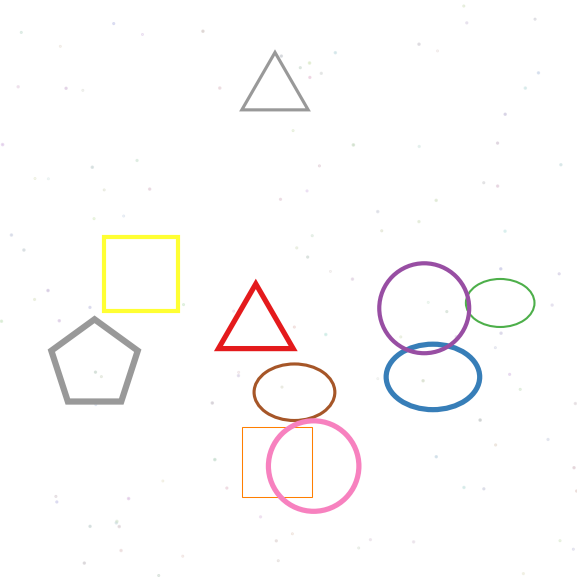[{"shape": "triangle", "thickness": 2.5, "radius": 0.37, "center": [0.443, 0.433]}, {"shape": "oval", "thickness": 2.5, "radius": 0.4, "center": [0.75, 0.346]}, {"shape": "oval", "thickness": 1, "radius": 0.3, "center": [0.866, 0.475]}, {"shape": "circle", "thickness": 2, "radius": 0.39, "center": [0.735, 0.465]}, {"shape": "square", "thickness": 0.5, "radius": 0.3, "center": [0.479, 0.199]}, {"shape": "square", "thickness": 2, "radius": 0.32, "center": [0.244, 0.525]}, {"shape": "oval", "thickness": 1.5, "radius": 0.35, "center": [0.51, 0.32]}, {"shape": "circle", "thickness": 2.5, "radius": 0.39, "center": [0.543, 0.192]}, {"shape": "triangle", "thickness": 1.5, "radius": 0.33, "center": [0.476, 0.842]}, {"shape": "pentagon", "thickness": 3, "radius": 0.39, "center": [0.164, 0.368]}]